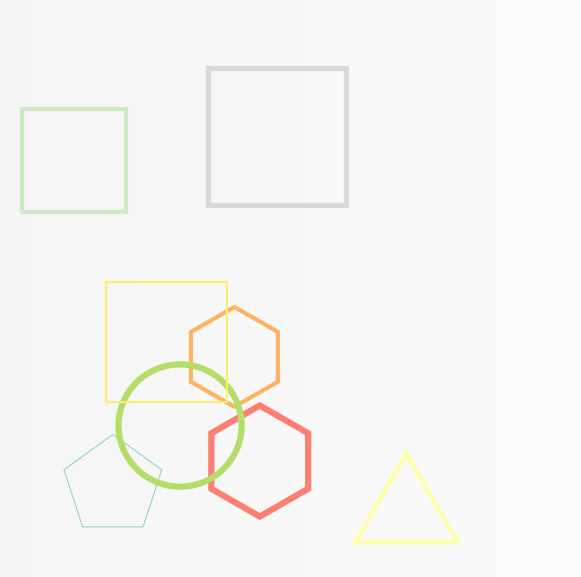[{"shape": "pentagon", "thickness": 0.5, "radius": 0.44, "center": [0.194, 0.158]}, {"shape": "triangle", "thickness": 2.5, "radius": 0.51, "center": [0.699, 0.112]}, {"shape": "hexagon", "thickness": 3, "radius": 0.48, "center": [0.447, 0.201]}, {"shape": "hexagon", "thickness": 2, "radius": 0.43, "center": [0.403, 0.381]}, {"shape": "circle", "thickness": 3, "radius": 0.53, "center": [0.31, 0.262]}, {"shape": "square", "thickness": 2.5, "radius": 0.59, "center": [0.476, 0.763]}, {"shape": "square", "thickness": 2, "radius": 0.45, "center": [0.127, 0.721]}, {"shape": "square", "thickness": 1, "radius": 0.52, "center": [0.287, 0.407]}]